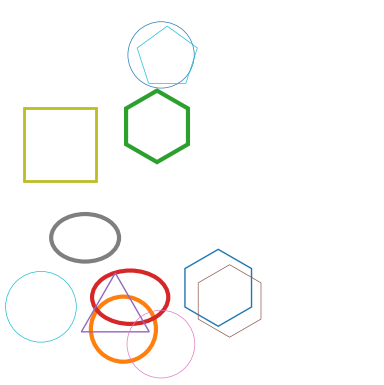[{"shape": "hexagon", "thickness": 1, "radius": 0.5, "center": [0.567, 0.252]}, {"shape": "circle", "thickness": 0.5, "radius": 0.43, "center": [0.418, 0.857]}, {"shape": "circle", "thickness": 3, "radius": 0.42, "center": [0.321, 0.145]}, {"shape": "hexagon", "thickness": 3, "radius": 0.46, "center": [0.408, 0.672]}, {"shape": "oval", "thickness": 3, "radius": 0.49, "center": [0.338, 0.228]}, {"shape": "triangle", "thickness": 1, "radius": 0.51, "center": [0.299, 0.189]}, {"shape": "hexagon", "thickness": 0.5, "radius": 0.47, "center": [0.596, 0.218]}, {"shape": "circle", "thickness": 0.5, "radius": 0.44, "center": [0.418, 0.106]}, {"shape": "oval", "thickness": 3, "radius": 0.44, "center": [0.221, 0.382]}, {"shape": "square", "thickness": 2, "radius": 0.47, "center": [0.155, 0.625]}, {"shape": "pentagon", "thickness": 0.5, "radius": 0.41, "center": [0.434, 0.85]}, {"shape": "circle", "thickness": 0.5, "radius": 0.46, "center": [0.106, 0.203]}]